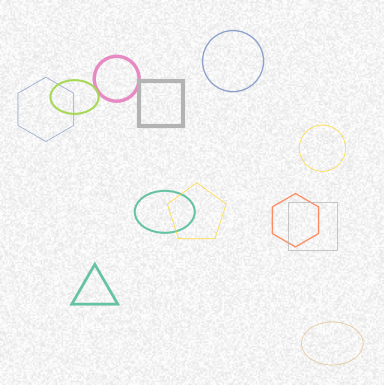[{"shape": "oval", "thickness": 1.5, "radius": 0.39, "center": [0.428, 0.45]}, {"shape": "triangle", "thickness": 2, "radius": 0.34, "center": [0.246, 0.244]}, {"shape": "hexagon", "thickness": 1, "radius": 0.35, "center": [0.767, 0.428]}, {"shape": "hexagon", "thickness": 0.5, "radius": 0.42, "center": [0.119, 0.716]}, {"shape": "circle", "thickness": 1, "radius": 0.4, "center": [0.605, 0.841]}, {"shape": "circle", "thickness": 2.5, "radius": 0.29, "center": [0.303, 0.795]}, {"shape": "oval", "thickness": 1.5, "radius": 0.31, "center": [0.194, 0.748]}, {"shape": "circle", "thickness": 0.5, "radius": 0.3, "center": [0.837, 0.615]}, {"shape": "pentagon", "thickness": 0.5, "radius": 0.4, "center": [0.511, 0.445]}, {"shape": "oval", "thickness": 0.5, "radius": 0.4, "center": [0.863, 0.108]}, {"shape": "square", "thickness": 3, "radius": 0.29, "center": [0.418, 0.731]}, {"shape": "square", "thickness": 0.5, "radius": 0.32, "center": [0.812, 0.413]}]